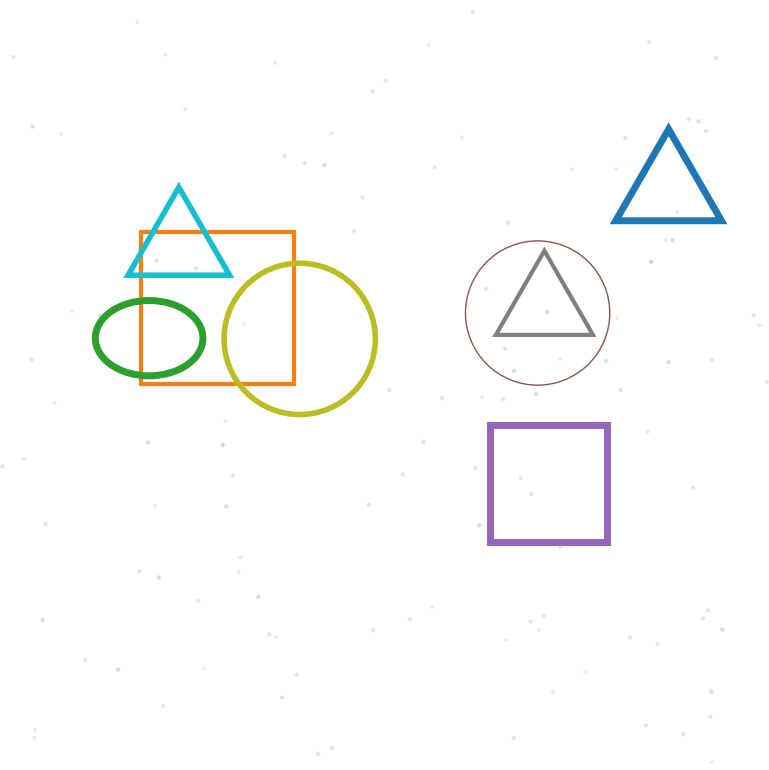[{"shape": "triangle", "thickness": 2.5, "radius": 0.4, "center": [0.868, 0.753]}, {"shape": "square", "thickness": 1.5, "radius": 0.5, "center": [0.283, 0.6]}, {"shape": "oval", "thickness": 2.5, "radius": 0.35, "center": [0.194, 0.561]}, {"shape": "square", "thickness": 2.5, "radius": 0.38, "center": [0.712, 0.373]}, {"shape": "circle", "thickness": 0.5, "radius": 0.47, "center": [0.698, 0.593]}, {"shape": "triangle", "thickness": 1.5, "radius": 0.36, "center": [0.707, 0.602]}, {"shape": "circle", "thickness": 2, "radius": 0.49, "center": [0.389, 0.56]}, {"shape": "triangle", "thickness": 2, "radius": 0.38, "center": [0.232, 0.681]}]